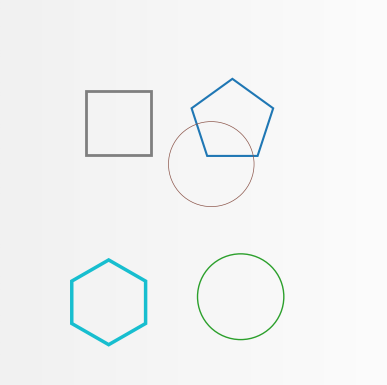[{"shape": "pentagon", "thickness": 1.5, "radius": 0.55, "center": [0.6, 0.685]}, {"shape": "circle", "thickness": 1, "radius": 0.56, "center": [0.621, 0.229]}, {"shape": "circle", "thickness": 0.5, "radius": 0.55, "center": [0.545, 0.574]}, {"shape": "square", "thickness": 2, "radius": 0.42, "center": [0.306, 0.68]}, {"shape": "hexagon", "thickness": 2.5, "radius": 0.55, "center": [0.28, 0.215]}]